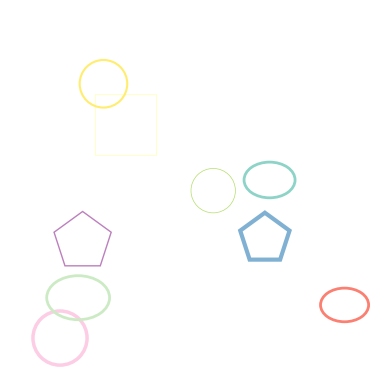[{"shape": "oval", "thickness": 2, "radius": 0.33, "center": [0.7, 0.533]}, {"shape": "square", "thickness": 0.5, "radius": 0.39, "center": [0.326, 0.676]}, {"shape": "oval", "thickness": 2, "radius": 0.31, "center": [0.895, 0.208]}, {"shape": "pentagon", "thickness": 3, "radius": 0.34, "center": [0.688, 0.38]}, {"shape": "circle", "thickness": 0.5, "radius": 0.29, "center": [0.554, 0.505]}, {"shape": "circle", "thickness": 2.5, "radius": 0.35, "center": [0.156, 0.122]}, {"shape": "pentagon", "thickness": 1, "radius": 0.39, "center": [0.215, 0.373]}, {"shape": "oval", "thickness": 2, "radius": 0.41, "center": [0.203, 0.227]}, {"shape": "circle", "thickness": 1.5, "radius": 0.31, "center": [0.269, 0.782]}]